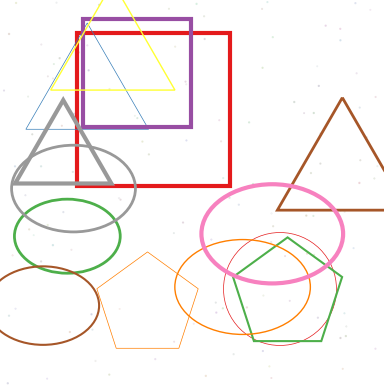[{"shape": "square", "thickness": 3, "radius": 1.0, "center": [0.399, 0.715]}, {"shape": "circle", "thickness": 0.5, "radius": 0.73, "center": [0.727, 0.249]}, {"shape": "triangle", "thickness": 0.5, "radius": 0.92, "center": [0.227, 0.756]}, {"shape": "oval", "thickness": 2, "radius": 0.69, "center": [0.175, 0.387]}, {"shape": "pentagon", "thickness": 1.5, "radius": 0.74, "center": [0.747, 0.234]}, {"shape": "square", "thickness": 3, "radius": 0.7, "center": [0.356, 0.81]}, {"shape": "oval", "thickness": 1, "radius": 0.88, "center": [0.63, 0.255]}, {"shape": "pentagon", "thickness": 0.5, "radius": 0.69, "center": [0.383, 0.207]}, {"shape": "triangle", "thickness": 1, "radius": 0.93, "center": [0.293, 0.859]}, {"shape": "oval", "thickness": 1.5, "radius": 0.73, "center": [0.112, 0.206]}, {"shape": "triangle", "thickness": 2, "radius": 0.97, "center": [0.889, 0.552]}, {"shape": "oval", "thickness": 3, "radius": 0.92, "center": [0.707, 0.393]}, {"shape": "oval", "thickness": 2, "radius": 0.8, "center": [0.191, 0.51]}, {"shape": "triangle", "thickness": 3, "radius": 0.72, "center": [0.164, 0.596]}]